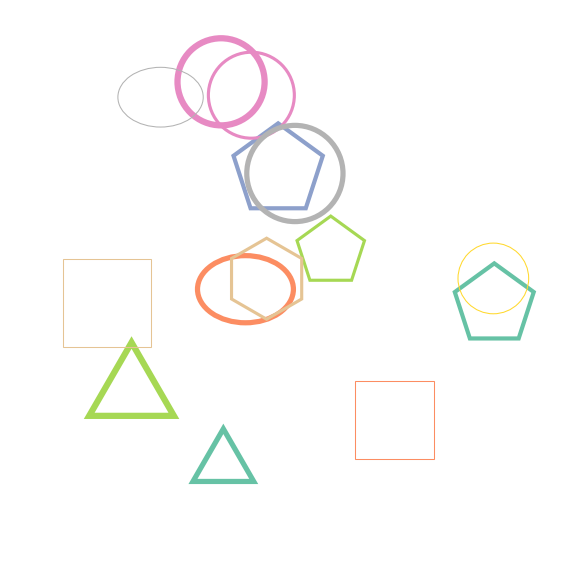[{"shape": "triangle", "thickness": 2.5, "radius": 0.3, "center": [0.387, 0.196]}, {"shape": "pentagon", "thickness": 2, "radius": 0.36, "center": [0.856, 0.471]}, {"shape": "square", "thickness": 0.5, "radius": 0.34, "center": [0.683, 0.272]}, {"shape": "oval", "thickness": 2.5, "radius": 0.42, "center": [0.425, 0.498]}, {"shape": "pentagon", "thickness": 2, "radius": 0.41, "center": [0.482, 0.704]}, {"shape": "circle", "thickness": 1.5, "radius": 0.37, "center": [0.435, 0.834]}, {"shape": "circle", "thickness": 3, "radius": 0.38, "center": [0.383, 0.857]}, {"shape": "pentagon", "thickness": 1.5, "radius": 0.31, "center": [0.573, 0.564]}, {"shape": "triangle", "thickness": 3, "radius": 0.42, "center": [0.228, 0.321]}, {"shape": "circle", "thickness": 0.5, "radius": 0.31, "center": [0.854, 0.517]}, {"shape": "square", "thickness": 0.5, "radius": 0.38, "center": [0.186, 0.475]}, {"shape": "hexagon", "thickness": 1.5, "radius": 0.35, "center": [0.462, 0.516]}, {"shape": "oval", "thickness": 0.5, "radius": 0.37, "center": [0.278, 0.831]}, {"shape": "circle", "thickness": 2.5, "radius": 0.42, "center": [0.511, 0.699]}]